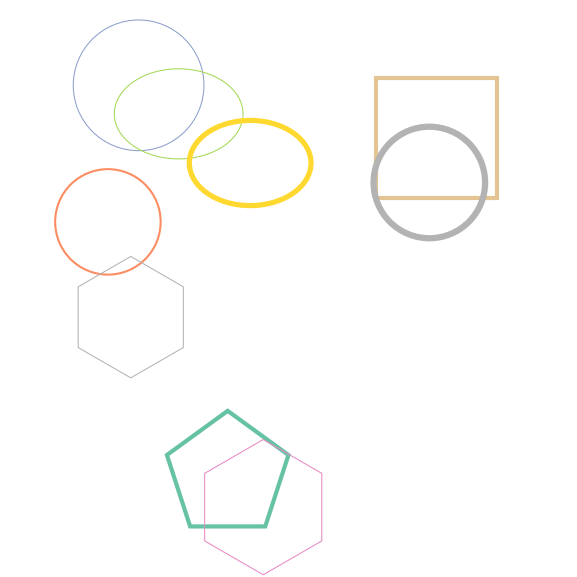[{"shape": "pentagon", "thickness": 2, "radius": 0.55, "center": [0.394, 0.177]}, {"shape": "circle", "thickness": 1, "radius": 0.46, "center": [0.187, 0.615]}, {"shape": "circle", "thickness": 0.5, "radius": 0.57, "center": [0.24, 0.851]}, {"shape": "hexagon", "thickness": 0.5, "radius": 0.59, "center": [0.456, 0.121]}, {"shape": "oval", "thickness": 0.5, "radius": 0.56, "center": [0.309, 0.802]}, {"shape": "oval", "thickness": 2.5, "radius": 0.53, "center": [0.433, 0.717]}, {"shape": "square", "thickness": 2, "radius": 0.52, "center": [0.756, 0.76]}, {"shape": "circle", "thickness": 3, "radius": 0.48, "center": [0.743, 0.683]}, {"shape": "hexagon", "thickness": 0.5, "radius": 0.53, "center": [0.226, 0.45]}]